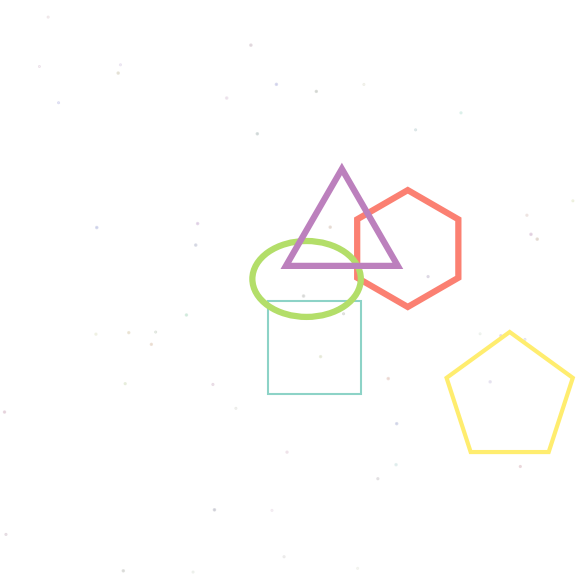[{"shape": "square", "thickness": 1, "radius": 0.4, "center": [0.544, 0.397]}, {"shape": "hexagon", "thickness": 3, "radius": 0.51, "center": [0.706, 0.569]}, {"shape": "oval", "thickness": 3, "radius": 0.47, "center": [0.531, 0.516]}, {"shape": "triangle", "thickness": 3, "radius": 0.56, "center": [0.592, 0.595]}, {"shape": "pentagon", "thickness": 2, "radius": 0.57, "center": [0.883, 0.309]}]